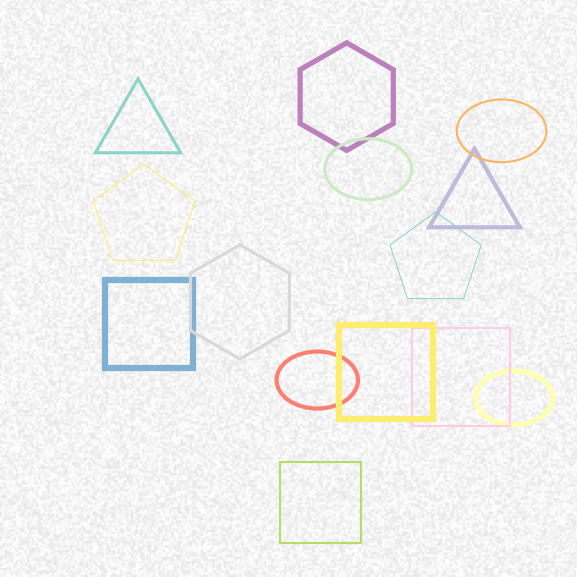[{"shape": "pentagon", "thickness": 0.5, "radius": 0.42, "center": [0.754, 0.549]}, {"shape": "triangle", "thickness": 1.5, "radius": 0.43, "center": [0.239, 0.777]}, {"shape": "oval", "thickness": 2.5, "radius": 0.33, "center": [0.89, 0.31]}, {"shape": "triangle", "thickness": 2, "radius": 0.45, "center": [0.822, 0.651]}, {"shape": "oval", "thickness": 2, "radius": 0.35, "center": [0.549, 0.341]}, {"shape": "square", "thickness": 3, "radius": 0.38, "center": [0.257, 0.438]}, {"shape": "oval", "thickness": 1, "radius": 0.39, "center": [0.869, 0.773]}, {"shape": "square", "thickness": 1, "radius": 0.35, "center": [0.556, 0.129]}, {"shape": "square", "thickness": 1, "radius": 0.42, "center": [0.799, 0.346]}, {"shape": "hexagon", "thickness": 1.5, "radius": 0.49, "center": [0.415, 0.476]}, {"shape": "hexagon", "thickness": 2.5, "radius": 0.47, "center": [0.6, 0.832]}, {"shape": "oval", "thickness": 1.5, "radius": 0.38, "center": [0.637, 0.706]}, {"shape": "square", "thickness": 3, "radius": 0.41, "center": [0.669, 0.355]}, {"shape": "pentagon", "thickness": 0.5, "radius": 0.46, "center": [0.249, 0.623]}]